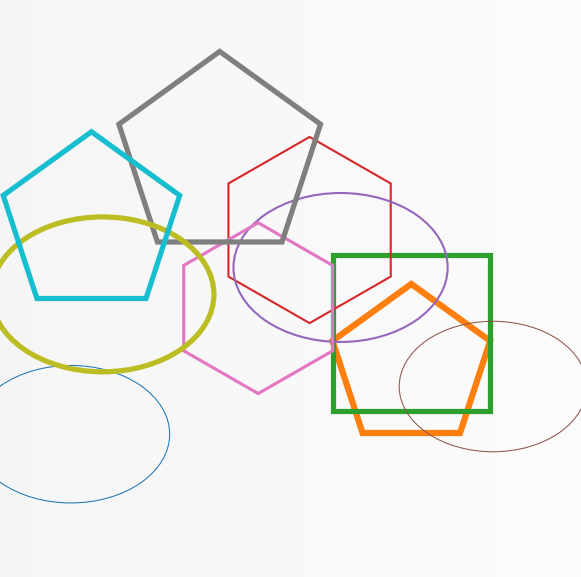[{"shape": "oval", "thickness": 0.5, "radius": 0.85, "center": [0.122, 0.247]}, {"shape": "pentagon", "thickness": 3, "radius": 0.71, "center": [0.708, 0.365]}, {"shape": "square", "thickness": 2.5, "radius": 0.68, "center": [0.708, 0.422]}, {"shape": "hexagon", "thickness": 1, "radius": 0.81, "center": [0.533, 0.601]}, {"shape": "oval", "thickness": 1, "radius": 0.92, "center": [0.586, 0.536]}, {"shape": "oval", "thickness": 0.5, "radius": 0.81, "center": [0.848, 0.33]}, {"shape": "hexagon", "thickness": 1.5, "radius": 0.74, "center": [0.444, 0.466]}, {"shape": "pentagon", "thickness": 2.5, "radius": 0.91, "center": [0.378, 0.728]}, {"shape": "oval", "thickness": 2.5, "radius": 0.96, "center": [0.176, 0.489]}, {"shape": "pentagon", "thickness": 2.5, "radius": 0.8, "center": [0.157, 0.611]}]